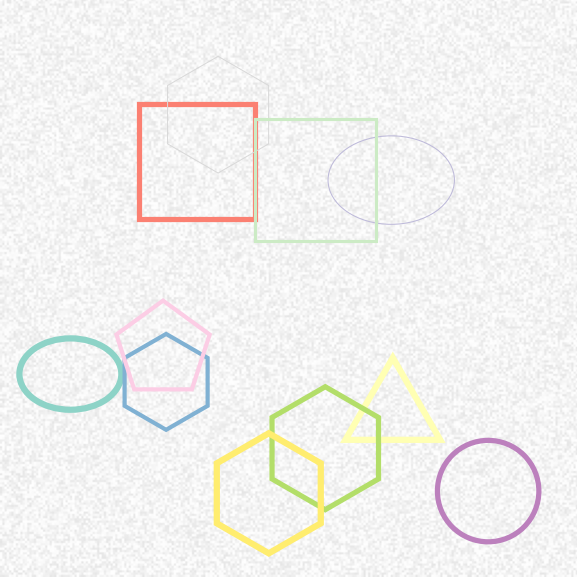[{"shape": "oval", "thickness": 3, "radius": 0.44, "center": [0.122, 0.351]}, {"shape": "triangle", "thickness": 3, "radius": 0.47, "center": [0.68, 0.285]}, {"shape": "oval", "thickness": 0.5, "radius": 0.55, "center": [0.677, 0.687]}, {"shape": "square", "thickness": 2.5, "radius": 0.5, "center": [0.341, 0.719]}, {"shape": "hexagon", "thickness": 2, "radius": 0.41, "center": [0.288, 0.338]}, {"shape": "hexagon", "thickness": 2.5, "radius": 0.53, "center": [0.563, 0.223]}, {"shape": "pentagon", "thickness": 2, "radius": 0.42, "center": [0.282, 0.394]}, {"shape": "hexagon", "thickness": 0.5, "radius": 0.51, "center": [0.378, 0.801]}, {"shape": "circle", "thickness": 2.5, "radius": 0.44, "center": [0.845, 0.149]}, {"shape": "square", "thickness": 1.5, "radius": 0.53, "center": [0.547, 0.687]}, {"shape": "hexagon", "thickness": 3, "radius": 0.52, "center": [0.465, 0.145]}]